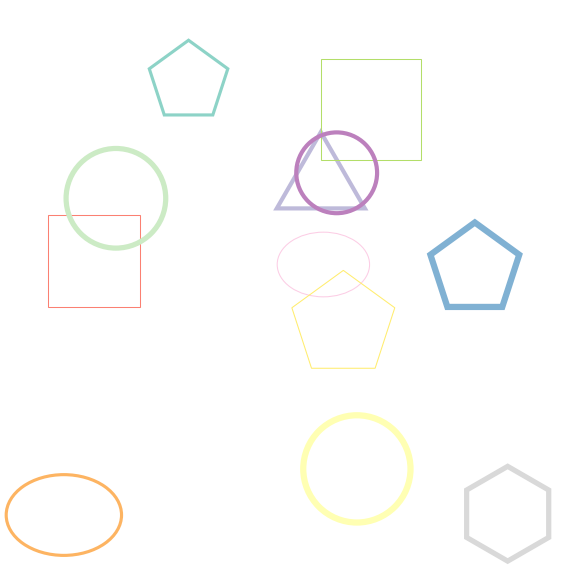[{"shape": "pentagon", "thickness": 1.5, "radius": 0.36, "center": [0.326, 0.858]}, {"shape": "circle", "thickness": 3, "radius": 0.46, "center": [0.618, 0.187]}, {"shape": "triangle", "thickness": 2, "radius": 0.44, "center": [0.556, 0.682]}, {"shape": "square", "thickness": 0.5, "radius": 0.4, "center": [0.162, 0.547]}, {"shape": "pentagon", "thickness": 3, "radius": 0.4, "center": [0.822, 0.533]}, {"shape": "oval", "thickness": 1.5, "radius": 0.5, "center": [0.111, 0.107]}, {"shape": "square", "thickness": 0.5, "radius": 0.43, "center": [0.643, 0.81]}, {"shape": "oval", "thickness": 0.5, "radius": 0.4, "center": [0.56, 0.541]}, {"shape": "hexagon", "thickness": 2.5, "radius": 0.41, "center": [0.879, 0.11]}, {"shape": "circle", "thickness": 2, "radius": 0.35, "center": [0.583, 0.7]}, {"shape": "circle", "thickness": 2.5, "radius": 0.43, "center": [0.201, 0.656]}, {"shape": "pentagon", "thickness": 0.5, "radius": 0.47, "center": [0.595, 0.437]}]